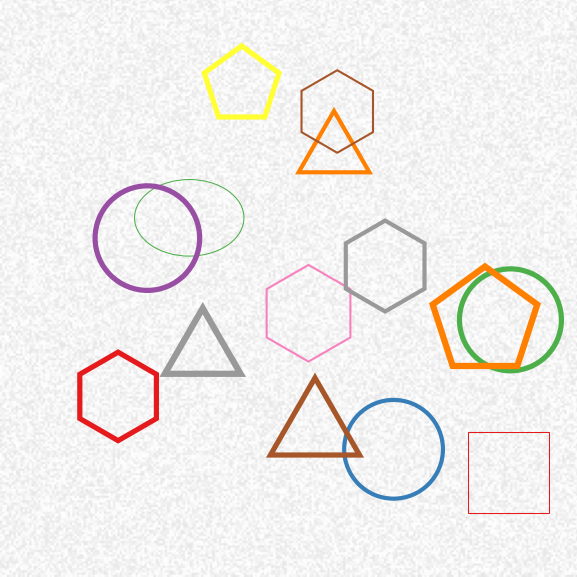[{"shape": "hexagon", "thickness": 2.5, "radius": 0.38, "center": [0.205, 0.313]}, {"shape": "square", "thickness": 0.5, "radius": 0.35, "center": [0.881, 0.181]}, {"shape": "circle", "thickness": 2, "radius": 0.43, "center": [0.681, 0.221]}, {"shape": "circle", "thickness": 2.5, "radius": 0.44, "center": [0.884, 0.445]}, {"shape": "oval", "thickness": 0.5, "radius": 0.47, "center": [0.328, 0.622]}, {"shape": "circle", "thickness": 2.5, "radius": 0.45, "center": [0.255, 0.587]}, {"shape": "pentagon", "thickness": 3, "radius": 0.48, "center": [0.84, 0.442]}, {"shape": "triangle", "thickness": 2, "radius": 0.35, "center": [0.578, 0.736]}, {"shape": "pentagon", "thickness": 2.5, "radius": 0.34, "center": [0.418, 0.852]}, {"shape": "hexagon", "thickness": 1, "radius": 0.36, "center": [0.584, 0.806]}, {"shape": "triangle", "thickness": 2.5, "radius": 0.45, "center": [0.545, 0.256]}, {"shape": "hexagon", "thickness": 1, "radius": 0.42, "center": [0.534, 0.457]}, {"shape": "hexagon", "thickness": 2, "radius": 0.39, "center": [0.667, 0.538]}, {"shape": "triangle", "thickness": 3, "radius": 0.38, "center": [0.351, 0.39]}]